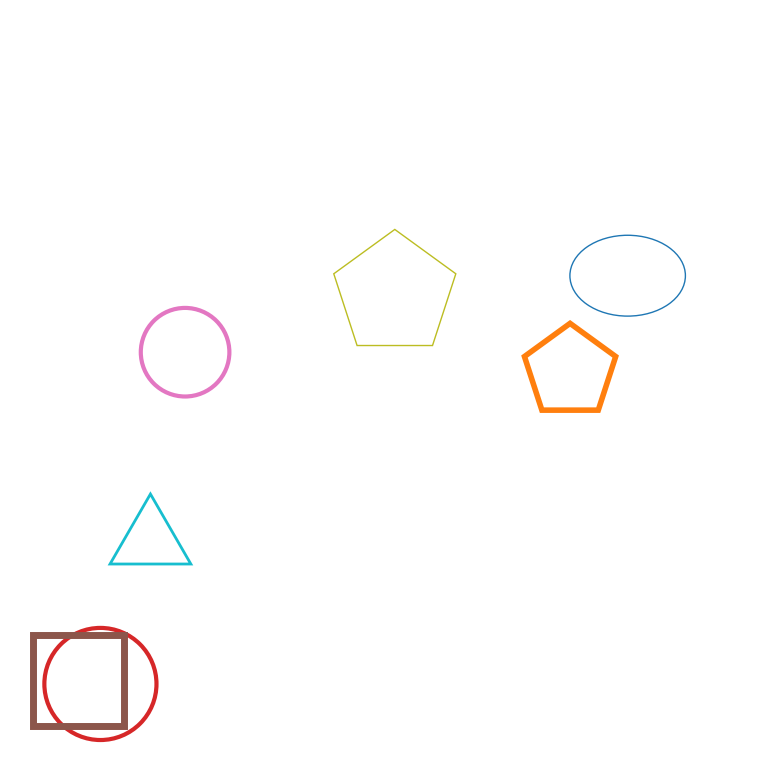[{"shape": "oval", "thickness": 0.5, "radius": 0.37, "center": [0.815, 0.642]}, {"shape": "pentagon", "thickness": 2, "radius": 0.31, "center": [0.74, 0.518]}, {"shape": "circle", "thickness": 1.5, "radius": 0.36, "center": [0.13, 0.112]}, {"shape": "square", "thickness": 2.5, "radius": 0.3, "center": [0.102, 0.117]}, {"shape": "circle", "thickness": 1.5, "radius": 0.29, "center": [0.24, 0.543]}, {"shape": "pentagon", "thickness": 0.5, "radius": 0.42, "center": [0.513, 0.619]}, {"shape": "triangle", "thickness": 1, "radius": 0.3, "center": [0.195, 0.298]}]